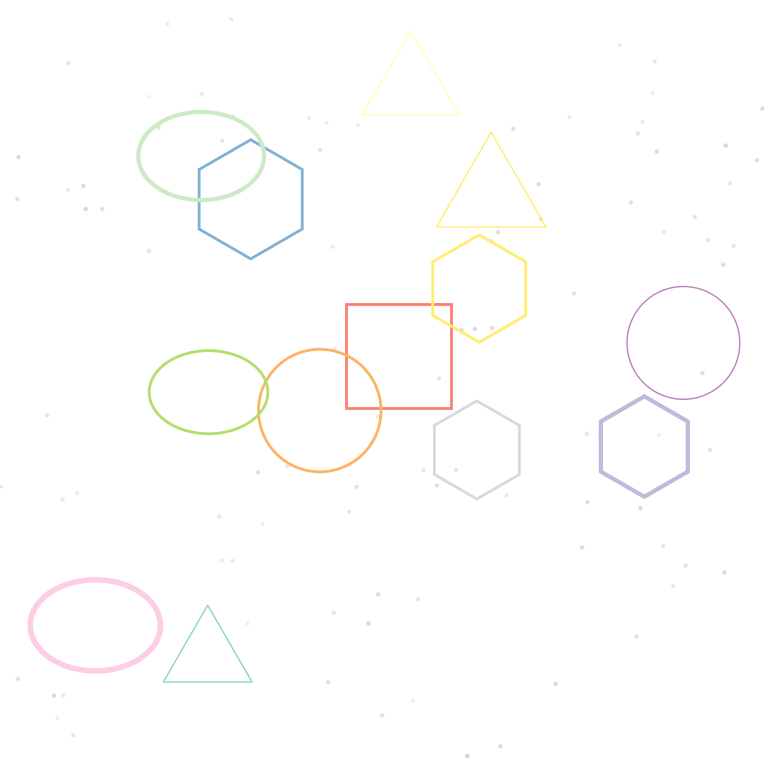[{"shape": "triangle", "thickness": 0.5, "radius": 0.33, "center": [0.27, 0.148]}, {"shape": "triangle", "thickness": 0.5, "radius": 0.36, "center": [0.534, 0.887]}, {"shape": "hexagon", "thickness": 1.5, "radius": 0.33, "center": [0.837, 0.42]}, {"shape": "square", "thickness": 1, "radius": 0.34, "center": [0.518, 0.538]}, {"shape": "hexagon", "thickness": 1, "radius": 0.39, "center": [0.326, 0.741]}, {"shape": "circle", "thickness": 1, "radius": 0.4, "center": [0.415, 0.467]}, {"shape": "oval", "thickness": 1, "radius": 0.39, "center": [0.271, 0.491]}, {"shape": "oval", "thickness": 2, "radius": 0.42, "center": [0.124, 0.188]}, {"shape": "hexagon", "thickness": 1, "radius": 0.32, "center": [0.619, 0.416]}, {"shape": "circle", "thickness": 0.5, "radius": 0.37, "center": [0.888, 0.555]}, {"shape": "oval", "thickness": 1.5, "radius": 0.41, "center": [0.261, 0.797]}, {"shape": "hexagon", "thickness": 1, "radius": 0.35, "center": [0.622, 0.625]}, {"shape": "triangle", "thickness": 0.5, "radius": 0.41, "center": [0.638, 0.746]}]